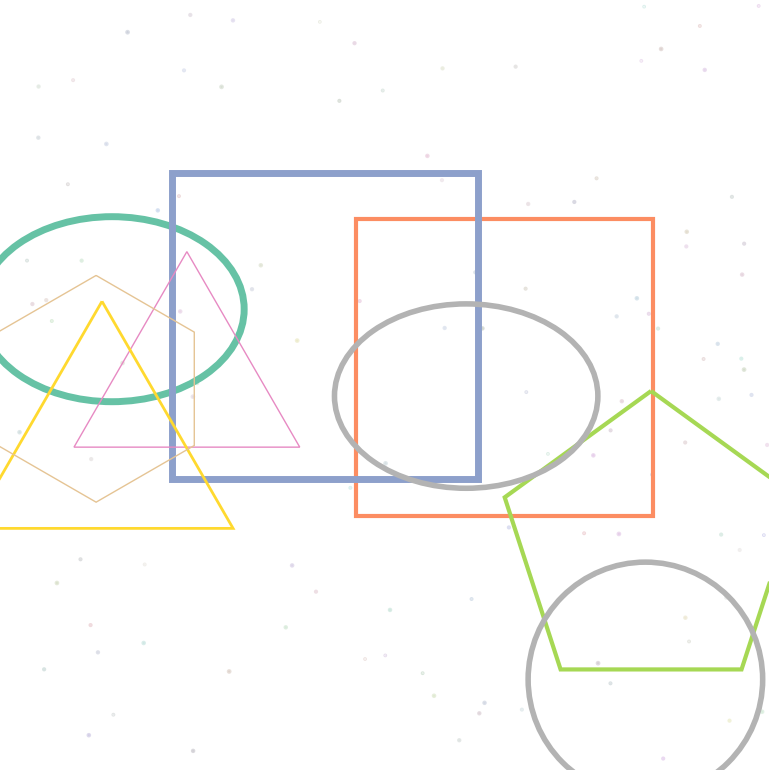[{"shape": "oval", "thickness": 2.5, "radius": 0.86, "center": [0.145, 0.598]}, {"shape": "square", "thickness": 1.5, "radius": 0.96, "center": [0.656, 0.522]}, {"shape": "square", "thickness": 2.5, "radius": 0.99, "center": [0.422, 0.577]}, {"shape": "triangle", "thickness": 0.5, "radius": 0.85, "center": [0.243, 0.504]}, {"shape": "pentagon", "thickness": 1.5, "radius": 1.0, "center": [0.846, 0.292]}, {"shape": "triangle", "thickness": 1, "radius": 0.98, "center": [0.132, 0.412]}, {"shape": "hexagon", "thickness": 0.5, "radius": 0.74, "center": [0.125, 0.495]}, {"shape": "oval", "thickness": 2, "radius": 0.86, "center": [0.605, 0.486]}, {"shape": "circle", "thickness": 2, "radius": 0.76, "center": [0.838, 0.118]}]